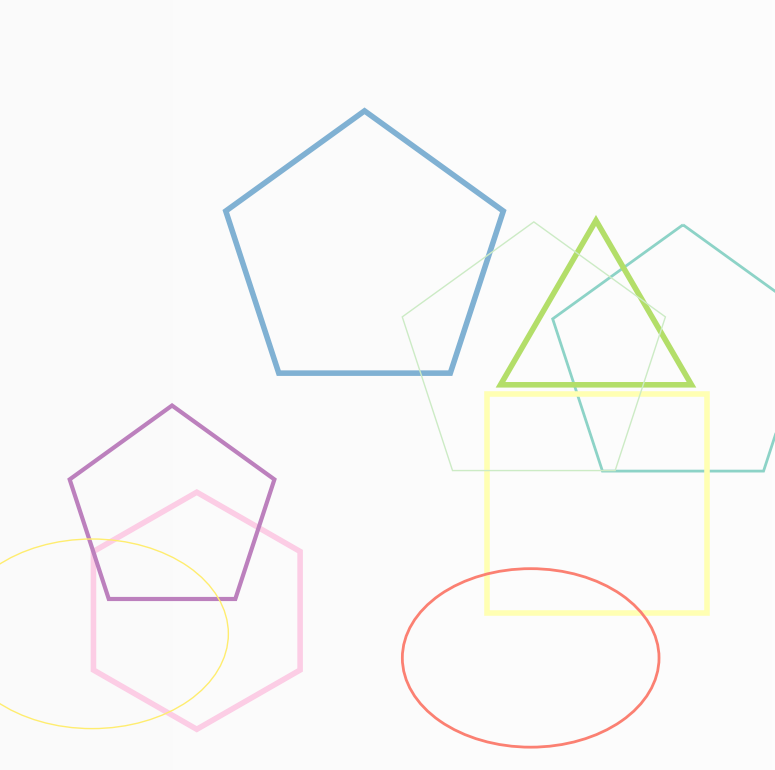[{"shape": "pentagon", "thickness": 1, "radius": 0.88, "center": [0.881, 0.531]}, {"shape": "square", "thickness": 2, "radius": 0.71, "center": [0.77, 0.346]}, {"shape": "oval", "thickness": 1, "radius": 0.83, "center": [0.685, 0.146]}, {"shape": "pentagon", "thickness": 2, "radius": 0.94, "center": [0.47, 0.668]}, {"shape": "triangle", "thickness": 2, "radius": 0.71, "center": [0.769, 0.571]}, {"shape": "hexagon", "thickness": 2, "radius": 0.77, "center": [0.254, 0.207]}, {"shape": "pentagon", "thickness": 1.5, "radius": 0.69, "center": [0.222, 0.334]}, {"shape": "pentagon", "thickness": 0.5, "radius": 0.89, "center": [0.689, 0.533]}, {"shape": "oval", "thickness": 0.5, "radius": 0.88, "center": [0.119, 0.177]}]